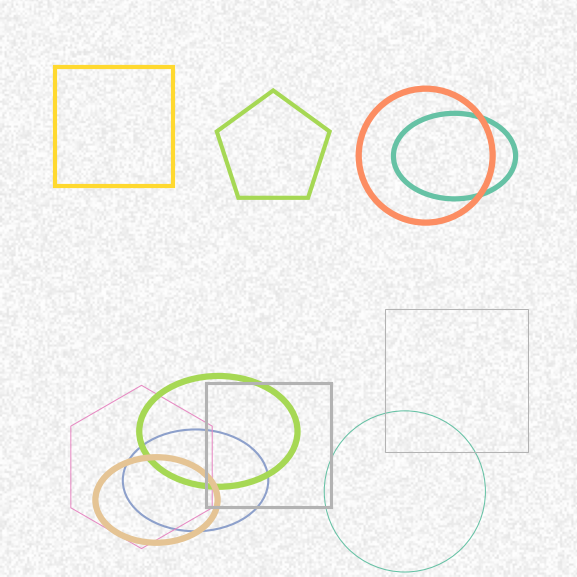[{"shape": "circle", "thickness": 0.5, "radius": 0.7, "center": [0.701, 0.148]}, {"shape": "oval", "thickness": 2.5, "radius": 0.53, "center": [0.787, 0.729]}, {"shape": "circle", "thickness": 3, "radius": 0.58, "center": [0.737, 0.73]}, {"shape": "oval", "thickness": 1, "radius": 0.63, "center": [0.339, 0.167]}, {"shape": "hexagon", "thickness": 0.5, "radius": 0.71, "center": [0.245, 0.191]}, {"shape": "pentagon", "thickness": 2, "radius": 0.51, "center": [0.473, 0.74]}, {"shape": "oval", "thickness": 3, "radius": 0.69, "center": [0.378, 0.252]}, {"shape": "square", "thickness": 2, "radius": 0.51, "center": [0.197, 0.78]}, {"shape": "oval", "thickness": 3, "radius": 0.53, "center": [0.271, 0.133]}, {"shape": "square", "thickness": 0.5, "radius": 0.62, "center": [0.791, 0.34]}, {"shape": "square", "thickness": 1.5, "radius": 0.54, "center": [0.465, 0.228]}]